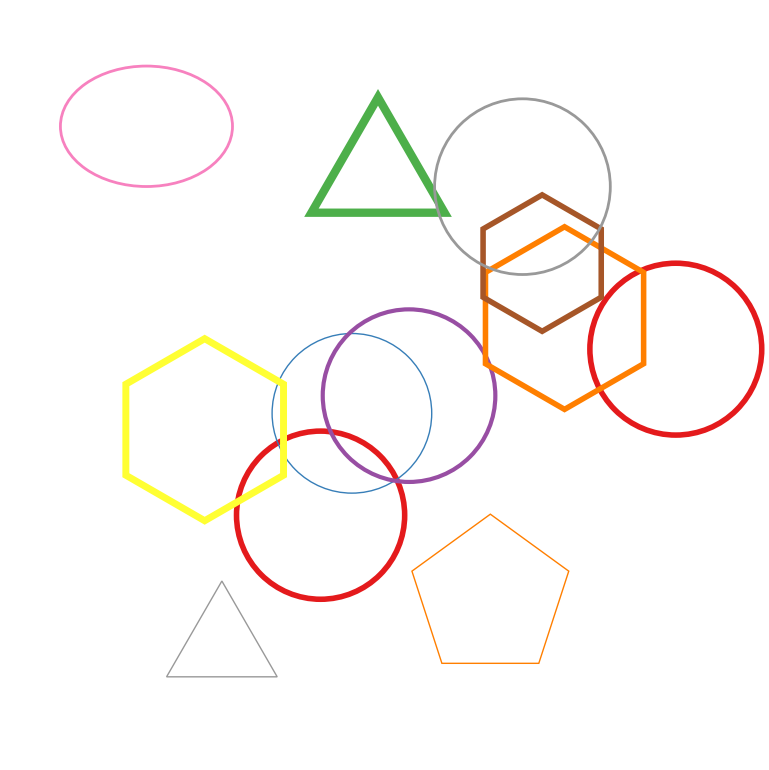[{"shape": "circle", "thickness": 2, "radius": 0.55, "center": [0.416, 0.331]}, {"shape": "circle", "thickness": 2, "radius": 0.56, "center": [0.878, 0.547]}, {"shape": "circle", "thickness": 0.5, "radius": 0.52, "center": [0.457, 0.463]}, {"shape": "triangle", "thickness": 3, "radius": 0.5, "center": [0.491, 0.774]}, {"shape": "circle", "thickness": 1.5, "radius": 0.56, "center": [0.531, 0.486]}, {"shape": "pentagon", "thickness": 0.5, "radius": 0.54, "center": [0.637, 0.225]}, {"shape": "hexagon", "thickness": 2, "radius": 0.59, "center": [0.733, 0.587]}, {"shape": "hexagon", "thickness": 2.5, "radius": 0.59, "center": [0.266, 0.442]}, {"shape": "hexagon", "thickness": 2, "radius": 0.44, "center": [0.704, 0.658]}, {"shape": "oval", "thickness": 1, "radius": 0.56, "center": [0.19, 0.836]}, {"shape": "triangle", "thickness": 0.5, "radius": 0.41, "center": [0.288, 0.162]}, {"shape": "circle", "thickness": 1, "radius": 0.57, "center": [0.679, 0.758]}]